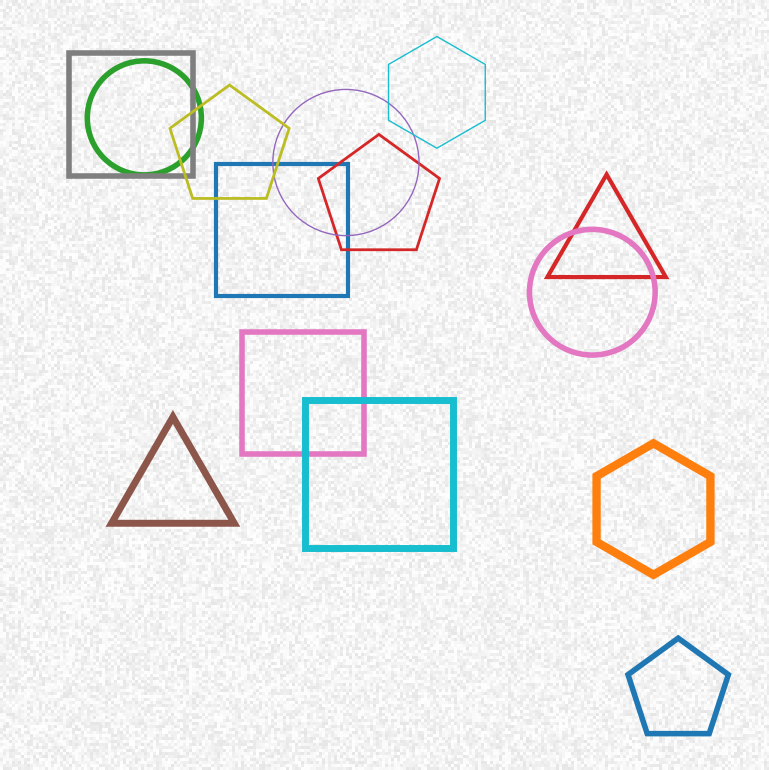[{"shape": "square", "thickness": 1.5, "radius": 0.43, "center": [0.366, 0.701]}, {"shape": "pentagon", "thickness": 2, "radius": 0.34, "center": [0.881, 0.103]}, {"shape": "hexagon", "thickness": 3, "radius": 0.43, "center": [0.849, 0.339]}, {"shape": "circle", "thickness": 2, "radius": 0.37, "center": [0.187, 0.847]}, {"shape": "pentagon", "thickness": 1, "radius": 0.41, "center": [0.492, 0.743]}, {"shape": "triangle", "thickness": 1.5, "radius": 0.44, "center": [0.788, 0.685]}, {"shape": "circle", "thickness": 0.5, "radius": 0.47, "center": [0.449, 0.789]}, {"shape": "triangle", "thickness": 2.5, "radius": 0.46, "center": [0.225, 0.366]}, {"shape": "square", "thickness": 2, "radius": 0.4, "center": [0.394, 0.489]}, {"shape": "circle", "thickness": 2, "radius": 0.41, "center": [0.769, 0.621]}, {"shape": "square", "thickness": 2, "radius": 0.4, "center": [0.17, 0.851]}, {"shape": "pentagon", "thickness": 1, "radius": 0.41, "center": [0.298, 0.808]}, {"shape": "hexagon", "thickness": 0.5, "radius": 0.36, "center": [0.567, 0.88]}, {"shape": "square", "thickness": 2.5, "radius": 0.48, "center": [0.492, 0.385]}]